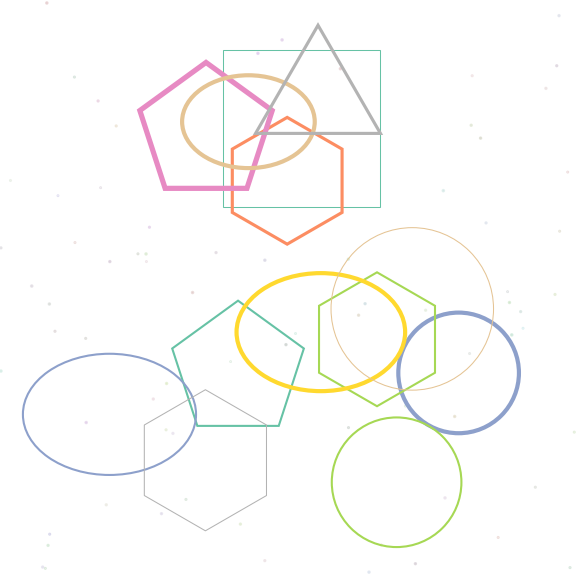[{"shape": "pentagon", "thickness": 1, "radius": 0.6, "center": [0.412, 0.359]}, {"shape": "square", "thickness": 0.5, "radius": 0.68, "center": [0.522, 0.776]}, {"shape": "hexagon", "thickness": 1.5, "radius": 0.55, "center": [0.497, 0.686]}, {"shape": "oval", "thickness": 1, "radius": 0.75, "center": [0.19, 0.282]}, {"shape": "circle", "thickness": 2, "radius": 0.52, "center": [0.794, 0.353]}, {"shape": "pentagon", "thickness": 2.5, "radius": 0.6, "center": [0.357, 0.77]}, {"shape": "circle", "thickness": 1, "radius": 0.56, "center": [0.687, 0.164]}, {"shape": "hexagon", "thickness": 1, "radius": 0.58, "center": [0.653, 0.412]}, {"shape": "oval", "thickness": 2, "radius": 0.73, "center": [0.556, 0.424]}, {"shape": "oval", "thickness": 2, "radius": 0.57, "center": [0.43, 0.788]}, {"shape": "circle", "thickness": 0.5, "radius": 0.7, "center": [0.714, 0.464]}, {"shape": "triangle", "thickness": 1.5, "radius": 0.62, "center": [0.551, 0.831]}, {"shape": "hexagon", "thickness": 0.5, "radius": 0.61, "center": [0.356, 0.202]}]